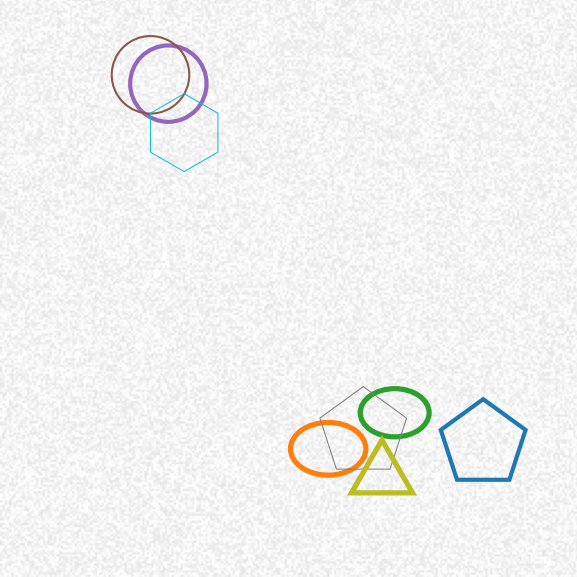[{"shape": "pentagon", "thickness": 2, "radius": 0.39, "center": [0.837, 0.231]}, {"shape": "oval", "thickness": 2.5, "radius": 0.33, "center": [0.568, 0.222]}, {"shape": "oval", "thickness": 2.5, "radius": 0.3, "center": [0.683, 0.284]}, {"shape": "circle", "thickness": 2, "radius": 0.33, "center": [0.292, 0.854]}, {"shape": "circle", "thickness": 1, "radius": 0.34, "center": [0.261, 0.87]}, {"shape": "pentagon", "thickness": 0.5, "radius": 0.39, "center": [0.629, 0.251]}, {"shape": "triangle", "thickness": 2.5, "radius": 0.31, "center": [0.661, 0.176]}, {"shape": "hexagon", "thickness": 0.5, "radius": 0.34, "center": [0.319, 0.769]}]